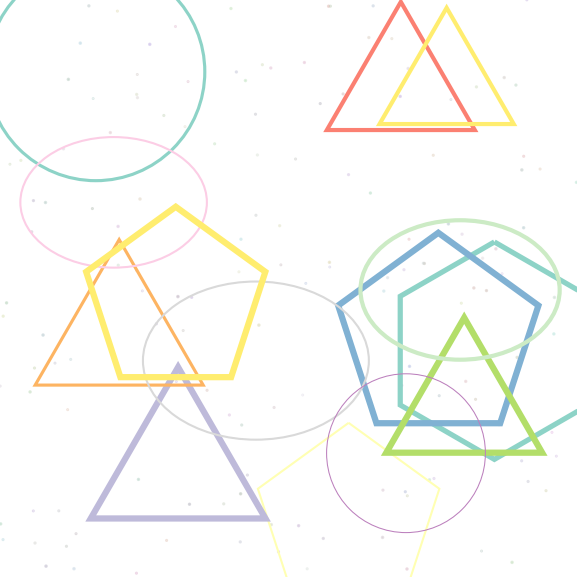[{"shape": "hexagon", "thickness": 2.5, "radius": 0.94, "center": [0.856, 0.392]}, {"shape": "circle", "thickness": 1.5, "radius": 0.94, "center": [0.166, 0.875]}, {"shape": "pentagon", "thickness": 1, "radius": 0.83, "center": [0.604, 0.102]}, {"shape": "triangle", "thickness": 3, "radius": 0.87, "center": [0.308, 0.189]}, {"shape": "triangle", "thickness": 2, "radius": 0.74, "center": [0.694, 0.848]}, {"shape": "pentagon", "thickness": 3, "radius": 0.91, "center": [0.759, 0.414]}, {"shape": "triangle", "thickness": 1.5, "radius": 0.84, "center": [0.206, 0.416]}, {"shape": "triangle", "thickness": 3, "radius": 0.78, "center": [0.804, 0.293]}, {"shape": "oval", "thickness": 1, "radius": 0.81, "center": [0.197, 0.649]}, {"shape": "oval", "thickness": 1, "radius": 0.98, "center": [0.443, 0.375]}, {"shape": "circle", "thickness": 0.5, "radius": 0.69, "center": [0.703, 0.214]}, {"shape": "oval", "thickness": 2, "radius": 0.86, "center": [0.797, 0.497]}, {"shape": "pentagon", "thickness": 3, "radius": 0.82, "center": [0.304, 0.478]}, {"shape": "triangle", "thickness": 2, "radius": 0.67, "center": [0.773, 0.851]}]